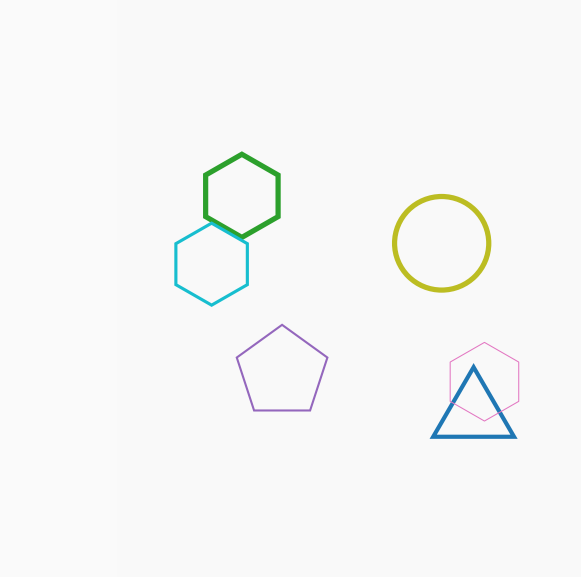[{"shape": "triangle", "thickness": 2, "radius": 0.4, "center": [0.815, 0.283]}, {"shape": "hexagon", "thickness": 2.5, "radius": 0.36, "center": [0.416, 0.66]}, {"shape": "pentagon", "thickness": 1, "radius": 0.41, "center": [0.485, 0.355]}, {"shape": "hexagon", "thickness": 0.5, "radius": 0.34, "center": [0.833, 0.338]}, {"shape": "circle", "thickness": 2.5, "radius": 0.41, "center": [0.76, 0.578]}, {"shape": "hexagon", "thickness": 1.5, "radius": 0.35, "center": [0.364, 0.542]}]